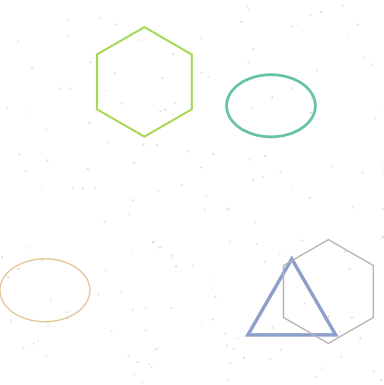[{"shape": "oval", "thickness": 2, "radius": 0.58, "center": [0.704, 0.725]}, {"shape": "triangle", "thickness": 2.5, "radius": 0.66, "center": [0.758, 0.196]}, {"shape": "hexagon", "thickness": 1.5, "radius": 0.71, "center": [0.375, 0.787]}, {"shape": "oval", "thickness": 1, "radius": 0.58, "center": [0.117, 0.246]}, {"shape": "hexagon", "thickness": 1, "radius": 0.67, "center": [0.853, 0.243]}]